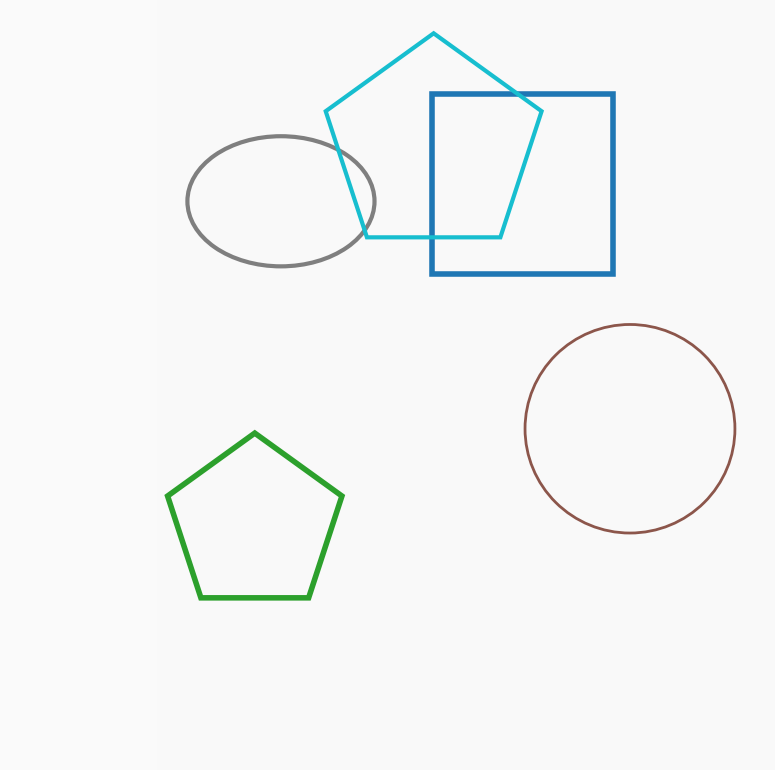[{"shape": "square", "thickness": 2, "radius": 0.58, "center": [0.674, 0.761]}, {"shape": "pentagon", "thickness": 2, "radius": 0.59, "center": [0.329, 0.319]}, {"shape": "circle", "thickness": 1, "radius": 0.68, "center": [0.813, 0.443]}, {"shape": "oval", "thickness": 1.5, "radius": 0.6, "center": [0.363, 0.739]}, {"shape": "pentagon", "thickness": 1.5, "radius": 0.73, "center": [0.56, 0.81]}]